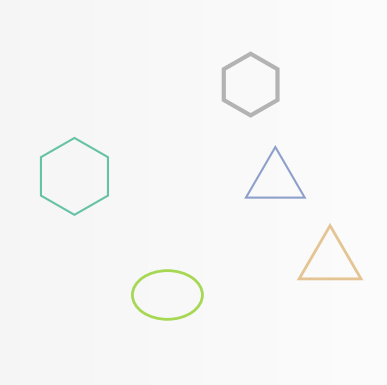[{"shape": "hexagon", "thickness": 1.5, "radius": 0.5, "center": [0.192, 0.542]}, {"shape": "triangle", "thickness": 1.5, "radius": 0.44, "center": [0.711, 0.531]}, {"shape": "oval", "thickness": 2, "radius": 0.45, "center": [0.432, 0.234]}, {"shape": "triangle", "thickness": 2, "radius": 0.46, "center": [0.852, 0.322]}, {"shape": "hexagon", "thickness": 3, "radius": 0.4, "center": [0.647, 0.78]}]